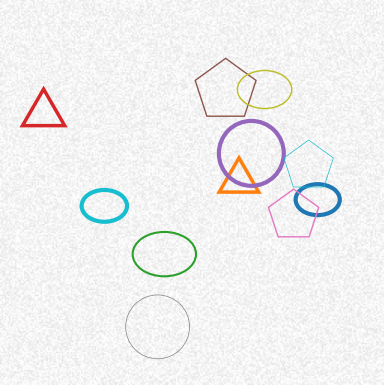[{"shape": "oval", "thickness": 3, "radius": 0.29, "center": [0.825, 0.481]}, {"shape": "triangle", "thickness": 2.5, "radius": 0.3, "center": [0.621, 0.531]}, {"shape": "oval", "thickness": 1.5, "radius": 0.41, "center": [0.427, 0.34]}, {"shape": "triangle", "thickness": 2.5, "radius": 0.32, "center": [0.113, 0.705]}, {"shape": "circle", "thickness": 3, "radius": 0.42, "center": [0.653, 0.602]}, {"shape": "pentagon", "thickness": 1, "radius": 0.42, "center": [0.586, 0.765]}, {"shape": "pentagon", "thickness": 1, "radius": 0.34, "center": [0.763, 0.44]}, {"shape": "circle", "thickness": 0.5, "radius": 0.41, "center": [0.409, 0.151]}, {"shape": "oval", "thickness": 1, "radius": 0.35, "center": [0.687, 0.767]}, {"shape": "pentagon", "thickness": 0.5, "radius": 0.34, "center": [0.802, 0.569]}, {"shape": "oval", "thickness": 3, "radius": 0.29, "center": [0.271, 0.465]}]